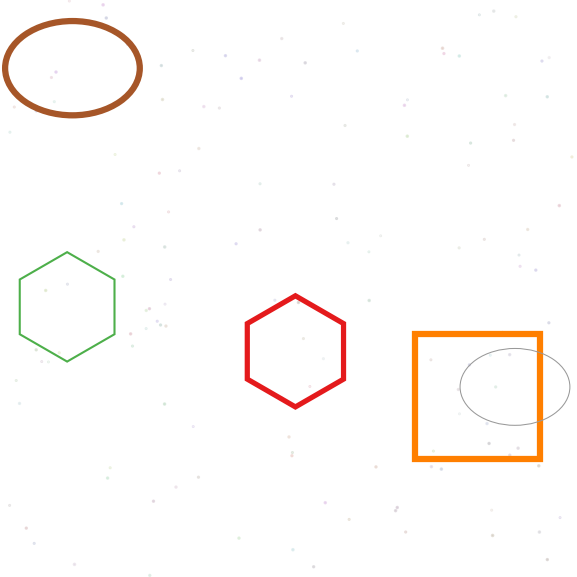[{"shape": "hexagon", "thickness": 2.5, "radius": 0.48, "center": [0.512, 0.391]}, {"shape": "hexagon", "thickness": 1, "radius": 0.47, "center": [0.116, 0.468]}, {"shape": "square", "thickness": 3, "radius": 0.54, "center": [0.828, 0.313]}, {"shape": "oval", "thickness": 3, "radius": 0.58, "center": [0.125, 0.881]}, {"shape": "oval", "thickness": 0.5, "radius": 0.48, "center": [0.892, 0.329]}]